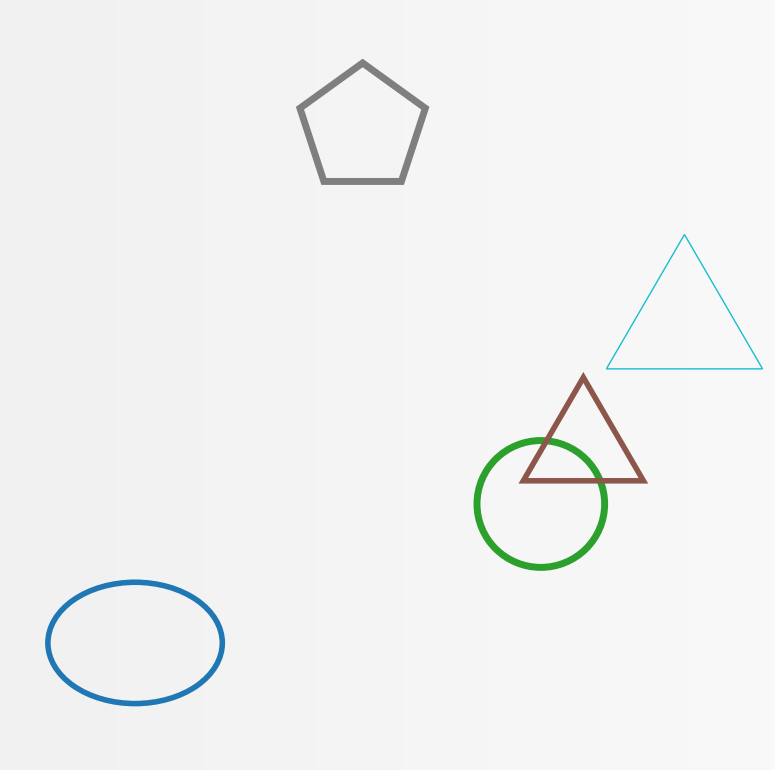[{"shape": "oval", "thickness": 2, "radius": 0.56, "center": [0.174, 0.165]}, {"shape": "circle", "thickness": 2.5, "radius": 0.41, "center": [0.698, 0.345]}, {"shape": "triangle", "thickness": 2, "radius": 0.45, "center": [0.753, 0.42]}, {"shape": "pentagon", "thickness": 2.5, "radius": 0.43, "center": [0.468, 0.833]}, {"shape": "triangle", "thickness": 0.5, "radius": 0.58, "center": [0.883, 0.579]}]